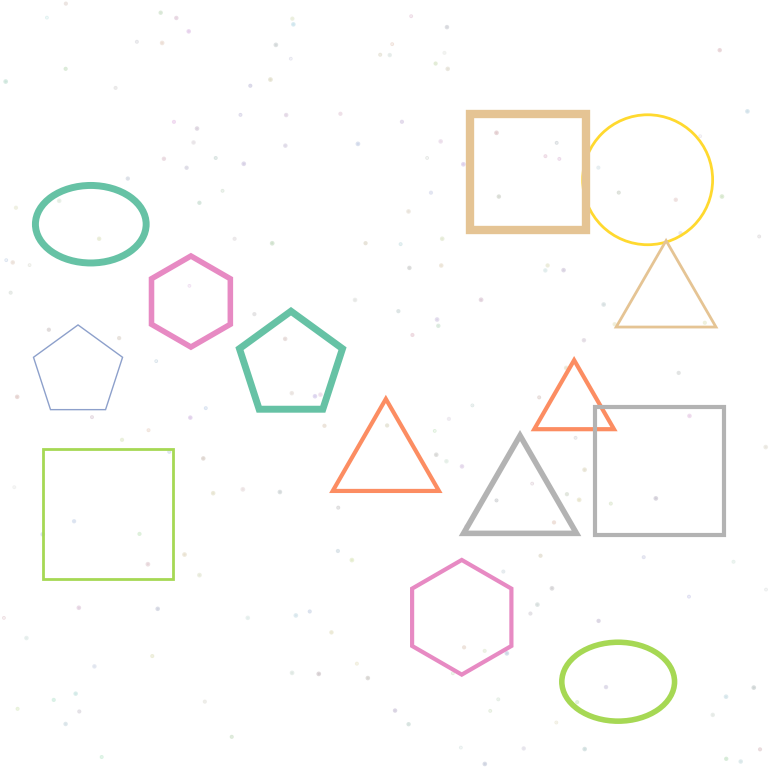[{"shape": "pentagon", "thickness": 2.5, "radius": 0.35, "center": [0.378, 0.525]}, {"shape": "oval", "thickness": 2.5, "radius": 0.36, "center": [0.118, 0.709]}, {"shape": "triangle", "thickness": 1.5, "radius": 0.3, "center": [0.746, 0.472]}, {"shape": "triangle", "thickness": 1.5, "radius": 0.4, "center": [0.501, 0.402]}, {"shape": "pentagon", "thickness": 0.5, "radius": 0.3, "center": [0.101, 0.517]}, {"shape": "hexagon", "thickness": 1.5, "radius": 0.37, "center": [0.6, 0.198]}, {"shape": "hexagon", "thickness": 2, "radius": 0.3, "center": [0.248, 0.608]}, {"shape": "oval", "thickness": 2, "radius": 0.37, "center": [0.803, 0.115]}, {"shape": "square", "thickness": 1, "radius": 0.42, "center": [0.14, 0.332]}, {"shape": "circle", "thickness": 1, "radius": 0.42, "center": [0.841, 0.767]}, {"shape": "triangle", "thickness": 1, "radius": 0.37, "center": [0.865, 0.613]}, {"shape": "square", "thickness": 3, "radius": 0.37, "center": [0.686, 0.776]}, {"shape": "square", "thickness": 1.5, "radius": 0.42, "center": [0.856, 0.389]}, {"shape": "triangle", "thickness": 2, "radius": 0.42, "center": [0.675, 0.35]}]